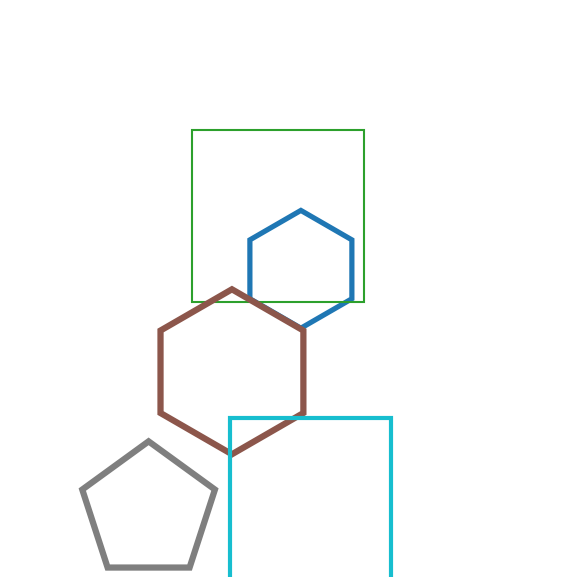[{"shape": "hexagon", "thickness": 2.5, "radius": 0.51, "center": [0.521, 0.533]}, {"shape": "square", "thickness": 1, "radius": 0.74, "center": [0.481, 0.625]}, {"shape": "hexagon", "thickness": 3, "radius": 0.71, "center": [0.402, 0.355]}, {"shape": "pentagon", "thickness": 3, "radius": 0.6, "center": [0.257, 0.114]}, {"shape": "square", "thickness": 2, "radius": 0.69, "center": [0.538, 0.137]}]